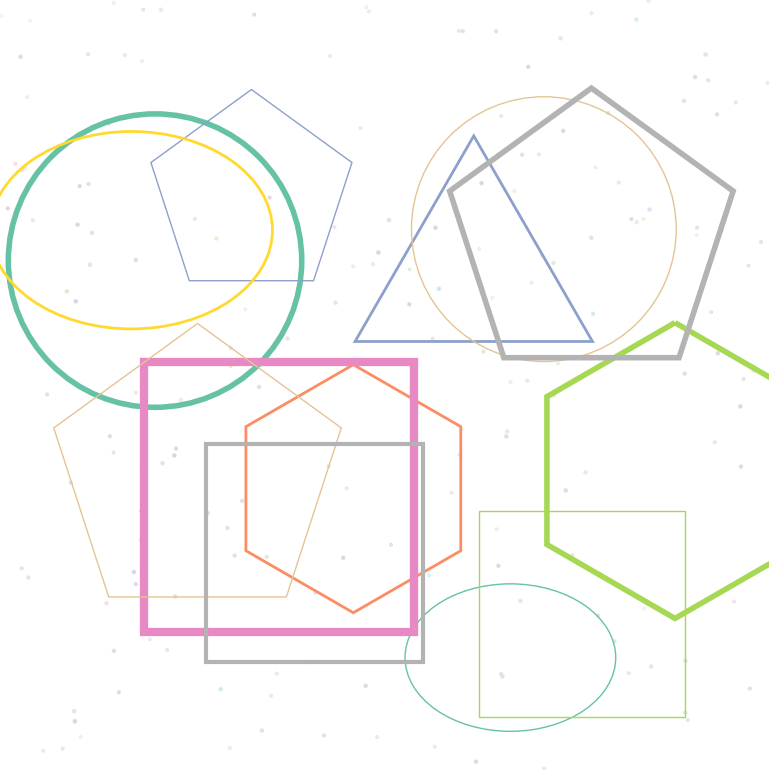[{"shape": "circle", "thickness": 2, "radius": 0.95, "center": [0.201, 0.662]}, {"shape": "oval", "thickness": 0.5, "radius": 0.68, "center": [0.663, 0.146]}, {"shape": "hexagon", "thickness": 1, "radius": 0.81, "center": [0.459, 0.365]}, {"shape": "triangle", "thickness": 1, "radius": 0.89, "center": [0.615, 0.646]}, {"shape": "pentagon", "thickness": 0.5, "radius": 0.69, "center": [0.327, 0.746]}, {"shape": "square", "thickness": 3, "radius": 0.88, "center": [0.363, 0.355]}, {"shape": "hexagon", "thickness": 2, "radius": 0.96, "center": [0.877, 0.389]}, {"shape": "square", "thickness": 0.5, "radius": 0.67, "center": [0.756, 0.202]}, {"shape": "oval", "thickness": 1, "radius": 0.92, "center": [0.171, 0.701]}, {"shape": "pentagon", "thickness": 0.5, "radius": 0.98, "center": [0.257, 0.384]}, {"shape": "circle", "thickness": 0.5, "radius": 0.86, "center": [0.706, 0.702]}, {"shape": "square", "thickness": 1.5, "radius": 0.71, "center": [0.409, 0.282]}, {"shape": "pentagon", "thickness": 2, "radius": 0.97, "center": [0.768, 0.692]}]